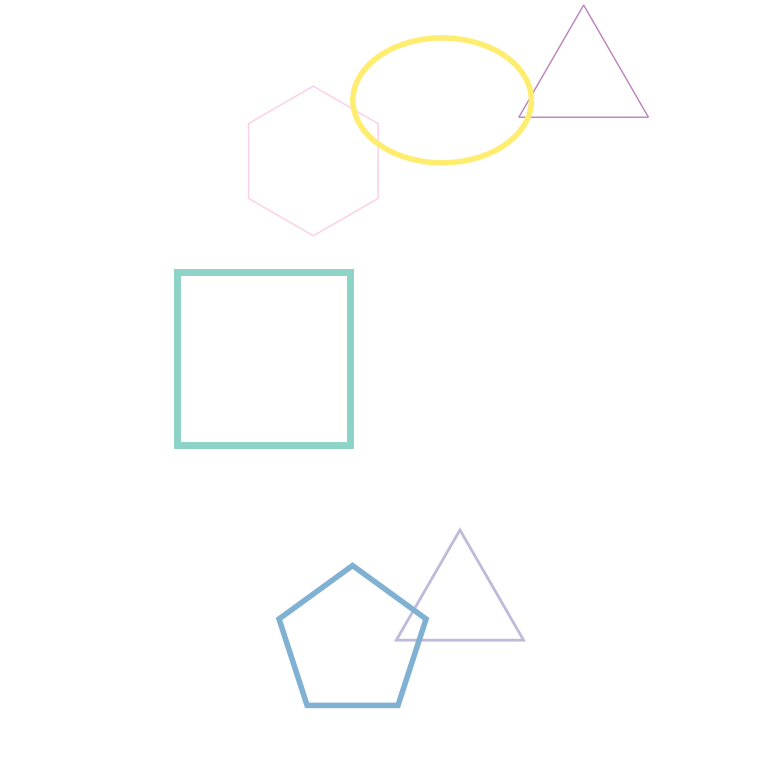[{"shape": "square", "thickness": 2.5, "radius": 0.56, "center": [0.342, 0.535]}, {"shape": "triangle", "thickness": 1, "radius": 0.48, "center": [0.597, 0.216]}, {"shape": "pentagon", "thickness": 2, "radius": 0.5, "center": [0.458, 0.165]}, {"shape": "hexagon", "thickness": 0.5, "radius": 0.49, "center": [0.407, 0.791]}, {"shape": "triangle", "thickness": 0.5, "radius": 0.49, "center": [0.758, 0.896]}, {"shape": "oval", "thickness": 2, "radius": 0.58, "center": [0.574, 0.87]}]